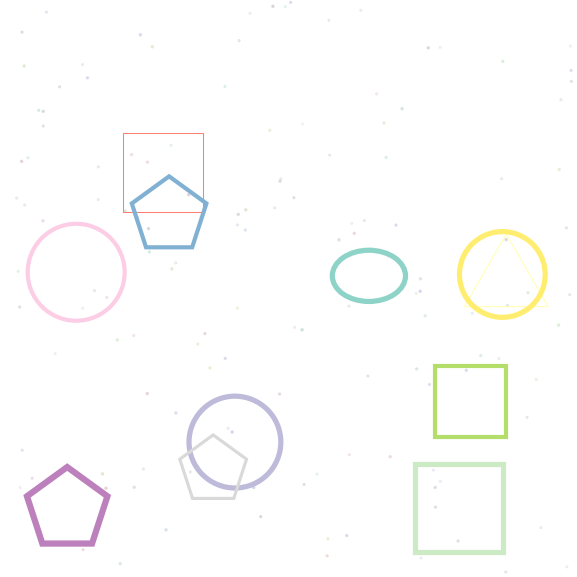[{"shape": "oval", "thickness": 2.5, "radius": 0.32, "center": [0.639, 0.521]}, {"shape": "triangle", "thickness": 0.5, "radius": 0.42, "center": [0.877, 0.51]}, {"shape": "circle", "thickness": 2.5, "radius": 0.4, "center": [0.407, 0.234]}, {"shape": "square", "thickness": 0.5, "radius": 0.35, "center": [0.283, 0.7]}, {"shape": "pentagon", "thickness": 2, "radius": 0.34, "center": [0.293, 0.626]}, {"shape": "square", "thickness": 2, "radius": 0.31, "center": [0.815, 0.304]}, {"shape": "circle", "thickness": 2, "radius": 0.42, "center": [0.132, 0.528]}, {"shape": "pentagon", "thickness": 1.5, "radius": 0.3, "center": [0.369, 0.185]}, {"shape": "pentagon", "thickness": 3, "radius": 0.37, "center": [0.116, 0.117]}, {"shape": "square", "thickness": 2.5, "radius": 0.38, "center": [0.794, 0.12]}, {"shape": "circle", "thickness": 2.5, "radius": 0.37, "center": [0.87, 0.524]}]